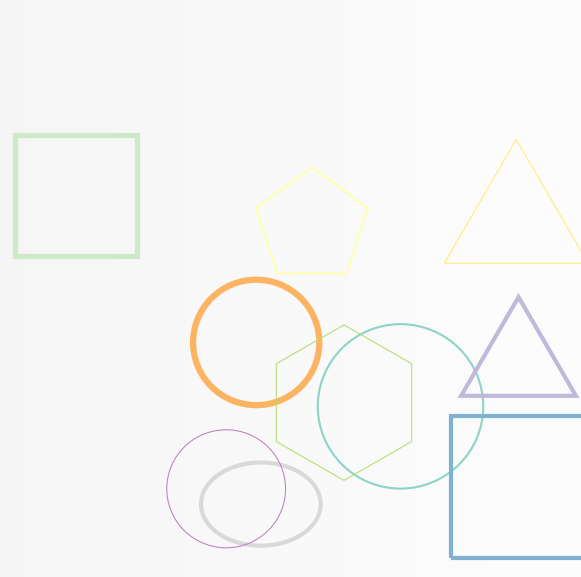[{"shape": "circle", "thickness": 1, "radius": 0.71, "center": [0.689, 0.295]}, {"shape": "pentagon", "thickness": 1, "radius": 0.51, "center": [0.537, 0.608]}, {"shape": "triangle", "thickness": 2, "radius": 0.57, "center": [0.892, 0.371]}, {"shape": "square", "thickness": 2, "radius": 0.62, "center": [0.9, 0.156]}, {"shape": "circle", "thickness": 3, "radius": 0.54, "center": [0.441, 0.406]}, {"shape": "hexagon", "thickness": 0.5, "radius": 0.67, "center": [0.592, 0.302]}, {"shape": "oval", "thickness": 2, "radius": 0.51, "center": [0.449, 0.126]}, {"shape": "circle", "thickness": 0.5, "radius": 0.51, "center": [0.389, 0.153]}, {"shape": "square", "thickness": 2.5, "radius": 0.52, "center": [0.131, 0.661]}, {"shape": "triangle", "thickness": 0.5, "radius": 0.71, "center": [0.888, 0.615]}]